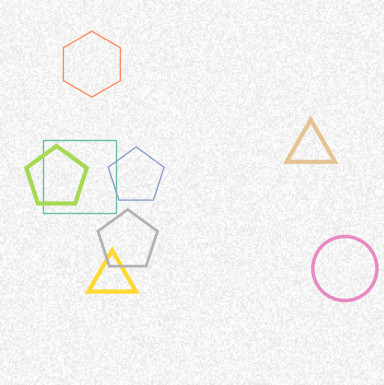[{"shape": "square", "thickness": 1, "radius": 0.47, "center": [0.207, 0.542]}, {"shape": "hexagon", "thickness": 1, "radius": 0.43, "center": [0.239, 0.833]}, {"shape": "pentagon", "thickness": 1, "radius": 0.38, "center": [0.354, 0.542]}, {"shape": "circle", "thickness": 2.5, "radius": 0.42, "center": [0.896, 0.303]}, {"shape": "pentagon", "thickness": 3, "radius": 0.41, "center": [0.147, 0.538]}, {"shape": "triangle", "thickness": 3, "radius": 0.36, "center": [0.291, 0.278]}, {"shape": "triangle", "thickness": 3, "radius": 0.36, "center": [0.807, 0.616]}, {"shape": "pentagon", "thickness": 2, "radius": 0.41, "center": [0.332, 0.374]}]